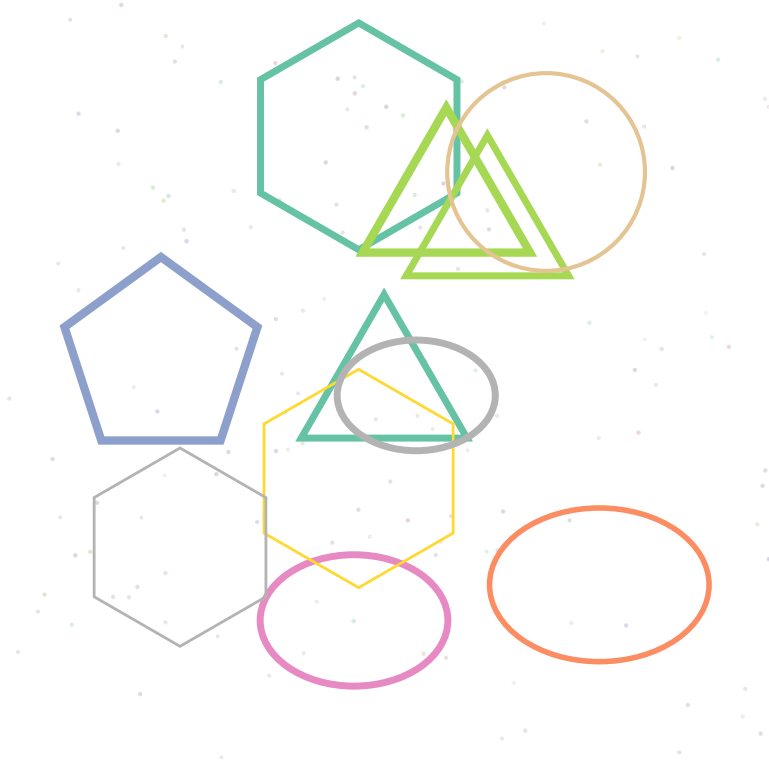[{"shape": "hexagon", "thickness": 2.5, "radius": 0.74, "center": [0.466, 0.823]}, {"shape": "triangle", "thickness": 2.5, "radius": 0.62, "center": [0.499, 0.493]}, {"shape": "oval", "thickness": 2, "radius": 0.71, "center": [0.778, 0.24]}, {"shape": "pentagon", "thickness": 3, "radius": 0.66, "center": [0.209, 0.534]}, {"shape": "oval", "thickness": 2.5, "radius": 0.61, "center": [0.46, 0.194]}, {"shape": "triangle", "thickness": 3, "radius": 0.63, "center": [0.58, 0.735]}, {"shape": "triangle", "thickness": 2.5, "radius": 0.61, "center": [0.633, 0.703]}, {"shape": "hexagon", "thickness": 1, "radius": 0.71, "center": [0.466, 0.379]}, {"shape": "circle", "thickness": 1.5, "radius": 0.64, "center": [0.709, 0.777]}, {"shape": "oval", "thickness": 2.5, "radius": 0.51, "center": [0.541, 0.487]}, {"shape": "hexagon", "thickness": 1, "radius": 0.64, "center": [0.234, 0.289]}]